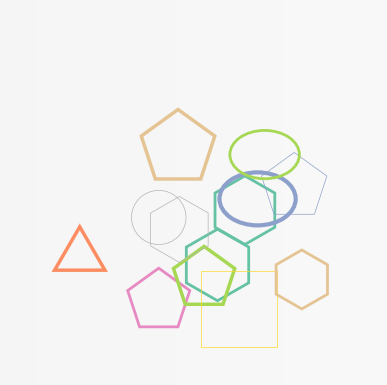[{"shape": "hexagon", "thickness": 2, "radius": 0.45, "center": [0.632, 0.454]}, {"shape": "hexagon", "thickness": 2, "radius": 0.46, "center": [0.561, 0.312]}, {"shape": "triangle", "thickness": 2.5, "radius": 0.38, "center": [0.206, 0.336]}, {"shape": "pentagon", "thickness": 0.5, "radius": 0.44, "center": [0.759, 0.515]}, {"shape": "oval", "thickness": 3, "radius": 0.49, "center": [0.665, 0.483]}, {"shape": "pentagon", "thickness": 2, "radius": 0.42, "center": [0.41, 0.219]}, {"shape": "oval", "thickness": 2, "radius": 0.45, "center": [0.683, 0.599]}, {"shape": "pentagon", "thickness": 2.5, "radius": 0.42, "center": [0.527, 0.277]}, {"shape": "square", "thickness": 0.5, "radius": 0.49, "center": [0.617, 0.197]}, {"shape": "pentagon", "thickness": 2.5, "radius": 0.5, "center": [0.459, 0.616]}, {"shape": "hexagon", "thickness": 2, "radius": 0.38, "center": [0.779, 0.274]}, {"shape": "circle", "thickness": 0.5, "radius": 0.35, "center": [0.41, 0.435]}, {"shape": "hexagon", "thickness": 0.5, "radius": 0.43, "center": [0.463, 0.404]}]